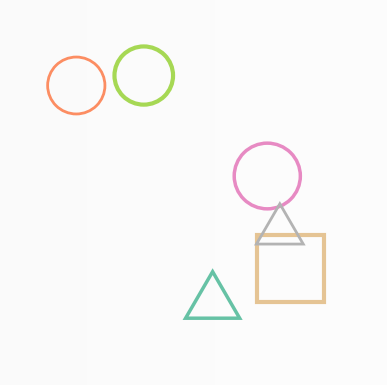[{"shape": "triangle", "thickness": 2.5, "radius": 0.4, "center": [0.549, 0.214]}, {"shape": "circle", "thickness": 2, "radius": 0.37, "center": [0.197, 0.778]}, {"shape": "circle", "thickness": 2.5, "radius": 0.43, "center": [0.69, 0.543]}, {"shape": "circle", "thickness": 3, "radius": 0.38, "center": [0.371, 0.804]}, {"shape": "square", "thickness": 3, "radius": 0.44, "center": [0.749, 0.302]}, {"shape": "triangle", "thickness": 2, "radius": 0.35, "center": [0.722, 0.401]}]